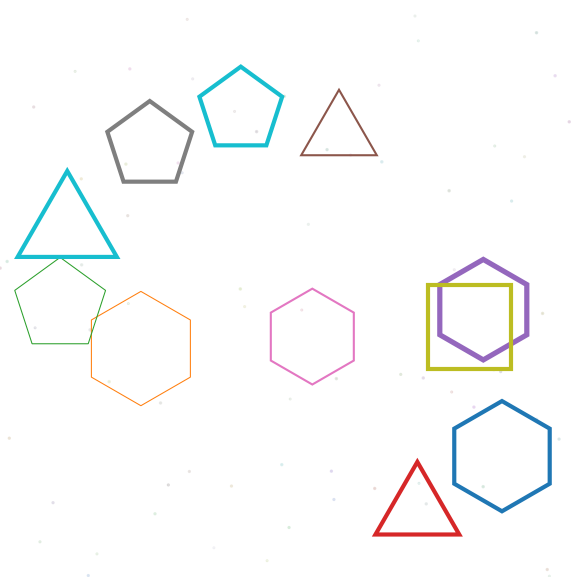[{"shape": "hexagon", "thickness": 2, "radius": 0.48, "center": [0.869, 0.209]}, {"shape": "hexagon", "thickness": 0.5, "radius": 0.49, "center": [0.244, 0.396]}, {"shape": "pentagon", "thickness": 0.5, "radius": 0.41, "center": [0.104, 0.471]}, {"shape": "triangle", "thickness": 2, "radius": 0.42, "center": [0.723, 0.115]}, {"shape": "hexagon", "thickness": 2.5, "radius": 0.43, "center": [0.837, 0.463]}, {"shape": "triangle", "thickness": 1, "radius": 0.38, "center": [0.587, 0.768]}, {"shape": "hexagon", "thickness": 1, "radius": 0.41, "center": [0.541, 0.416]}, {"shape": "pentagon", "thickness": 2, "radius": 0.39, "center": [0.259, 0.747]}, {"shape": "square", "thickness": 2, "radius": 0.36, "center": [0.813, 0.433]}, {"shape": "triangle", "thickness": 2, "radius": 0.5, "center": [0.116, 0.604]}, {"shape": "pentagon", "thickness": 2, "radius": 0.38, "center": [0.417, 0.808]}]